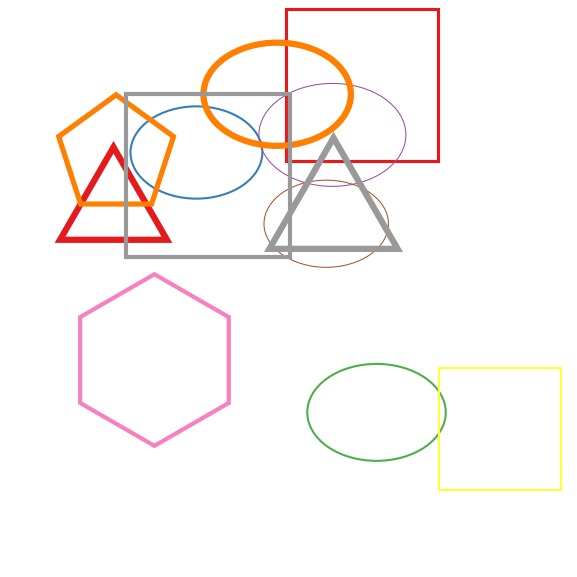[{"shape": "square", "thickness": 1.5, "radius": 0.66, "center": [0.627, 0.852]}, {"shape": "triangle", "thickness": 3, "radius": 0.53, "center": [0.197, 0.637]}, {"shape": "oval", "thickness": 1, "radius": 0.57, "center": [0.34, 0.735]}, {"shape": "oval", "thickness": 1, "radius": 0.6, "center": [0.652, 0.285]}, {"shape": "oval", "thickness": 0.5, "radius": 0.64, "center": [0.576, 0.766]}, {"shape": "pentagon", "thickness": 2.5, "radius": 0.52, "center": [0.201, 0.73]}, {"shape": "oval", "thickness": 3, "radius": 0.64, "center": [0.48, 0.836]}, {"shape": "square", "thickness": 1, "radius": 0.53, "center": [0.866, 0.256]}, {"shape": "oval", "thickness": 0.5, "radius": 0.54, "center": [0.565, 0.612]}, {"shape": "hexagon", "thickness": 2, "radius": 0.74, "center": [0.267, 0.376]}, {"shape": "triangle", "thickness": 3, "radius": 0.64, "center": [0.578, 0.632]}, {"shape": "square", "thickness": 2, "radius": 0.71, "center": [0.361, 0.695]}]